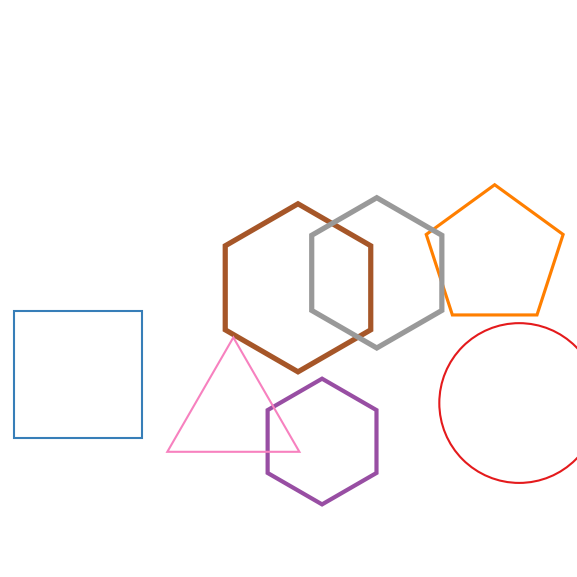[{"shape": "circle", "thickness": 1, "radius": 0.69, "center": [0.899, 0.301]}, {"shape": "square", "thickness": 1, "radius": 0.55, "center": [0.135, 0.35]}, {"shape": "hexagon", "thickness": 2, "radius": 0.54, "center": [0.558, 0.235]}, {"shape": "pentagon", "thickness": 1.5, "radius": 0.62, "center": [0.857, 0.555]}, {"shape": "hexagon", "thickness": 2.5, "radius": 0.73, "center": [0.516, 0.501]}, {"shape": "triangle", "thickness": 1, "radius": 0.66, "center": [0.404, 0.283]}, {"shape": "hexagon", "thickness": 2.5, "radius": 0.65, "center": [0.652, 0.527]}]